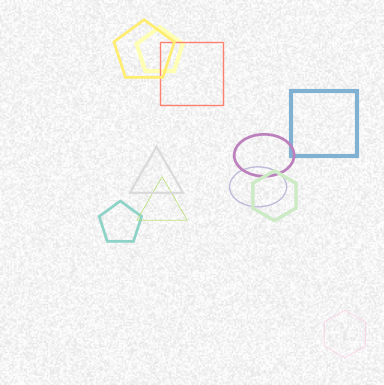[{"shape": "pentagon", "thickness": 2, "radius": 0.29, "center": [0.313, 0.42]}, {"shape": "pentagon", "thickness": 3, "radius": 0.32, "center": [0.415, 0.866]}, {"shape": "oval", "thickness": 1, "radius": 0.37, "center": [0.67, 0.515]}, {"shape": "square", "thickness": 1, "radius": 0.41, "center": [0.498, 0.809]}, {"shape": "square", "thickness": 3, "radius": 0.43, "center": [0.841, 0.679]}, {"shape": "triangle", "thickness": 0.5, "radius": 0.38, "center": [0.421, 0.466]}, {"shape": "hexagon", "thickness": 0.5, "radius": 0.31, "center": [0.896, 0.132]}, {"shape": "triangle", "thickness": 1.5, "radius": 0.4, "center": [0.407, 0.539]}, {"shape": "oval", "thickness": 2, "radius": 0.39, "center": [0.686, 0.597]}, {"shape": "hexagon", "thickness": 2.5, "radius": 0.32, "center": [0.713, 0.492]}, {"shape": "pentagon", "thickness": 2, "radius": 0.41, "center": [0.374, 0.866]}]